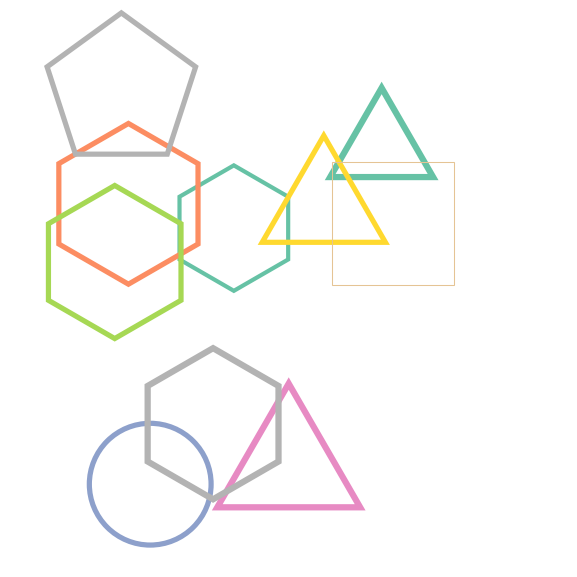[{"shape": "triangle", "thickness": 3, "radius": 0.51, "center": [0.661, 0.744]}, {"shape": "hexagon", "thickness": 2, "radius": 0.54, "center": [0.405, 0.604]}, {"shape": "hexagon", "thickness": 2.5, "radius": 0.7, "center": [0.222, 0.646]}, {"shape": "circle", "thickness": 2.5, "radius": 0.53, "center": [0.26, 0.161]}, {"shape": "triangle", "thickness": 3, "radius": 0.71, "center": [0.5, 0.192]}, {"shape": "hexagon", "thickness": 2.5, "radius": 0.66, "center": [0.199, 0.545]}, {"shape": "triangle", "thickness": 2.5, "radius": 0.62, "center": [0.561, 0.641]}, {"shape": "square", "thickness": 0.5, "radius": 0.53, "center": [0.681, 0.612]}, {"shape": "pentagon", "thickness": 2.5, "radius": 0.68, "center": [0.21, 0.842]}, {"shape": "hexagon", "thickness": 3, "radius": 0.65, "center": [0.369, 0.265]}]